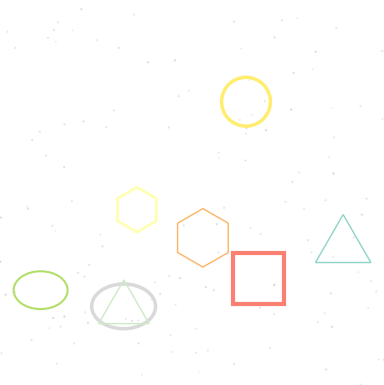[{"shape": "triangle", "thickness": 1, "radius": 0.42, "center": [0.891, 0.36]}, {"shape": "hexagon", "thickness": 2, "radius": 0.29, "center": [0.356, 0.455]}, {"shape": "square", "thickness": 3, "radius": 0.33, "center": [0.672, 0.277]}, {"shape": "hexagon", "thickness": 1, "radius": 0.38, "center": [0.527, 0.382]}, {"shape": "oval", "thickness": 1.5, "radius": 0.35, "center": [0.106, 0.246]}, {"shape": "oval", "thickness": 2.5, "radius": 0.41, "center": [0.321, 0.204]}, {"shape": "triangle", "thickness": 1, "radius": 0.38, "center": [0.322, 0.197]}, {"shape": "circle", "thickness": 2.5, "radius": 0.32, "center": [0.639, 0.736]}]